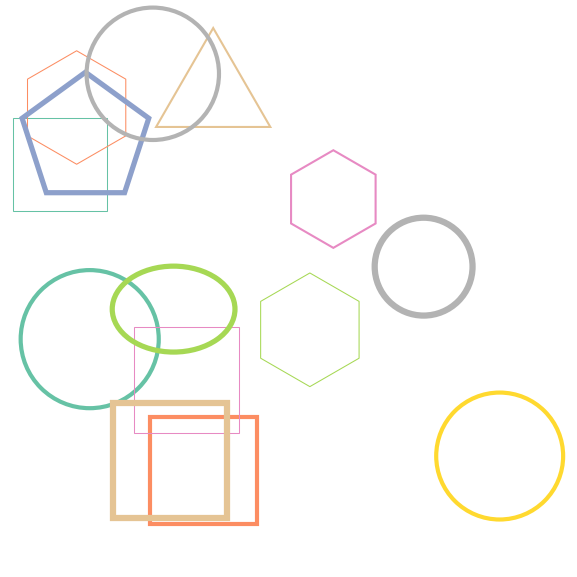[{"shape": "square", "thickness": 0.5, "radius": 0.41, "center": [0.104, 0.714]}, {"shape": "circle", "thickness": 2, "radius": 0.6, "center": [0.155, 0.412]}, {"shape": "square", "thickness": 2, "radius": 0.46, "center": [0.352, 0.185]}, {"shape": "hexagon", "thickness": 0.5, "radius": 0.49, "center": [0.133, 0.813]}, {"shape": "pentagon", "thickness": 2.5, "radius": 0.58, "center": [0.148, 0.759]}, {"shape": "square", "thickness": 0.5, "radius": 0.46, "center": [0.323, 0.341]}, {"shape": "hexagon", "thickness": 1, "radius": 0.42, "center": [0.577, 0.654]}, {"shape": "oval", "thickness": 2.5, "radius": 0.53, "center": [0.301, 0.464]}, {"shape": "hexagon", "thickness": 0.5, "radius": 0.49, "center": [0.537, 0.428]}, {"shape": "circle", "thickness": 2, "radius": 0.55, "center": [0.865, 0.209]}, {"shape": "triangle", "thickness": 1, "radius": 0.57, "center": [0.369, 0.836]}, {"shape": "square", "thickness": 3, "radius": 0.5, "center": [0.294, 0.201]}, {"shape": "circle", "thickness": 2, "radius": 0.57, "center": [0.265, 0.871]}, {"shape": "circle", "thickness": 3, "radius": 0.42, "center": [0.734, 0.537]}]